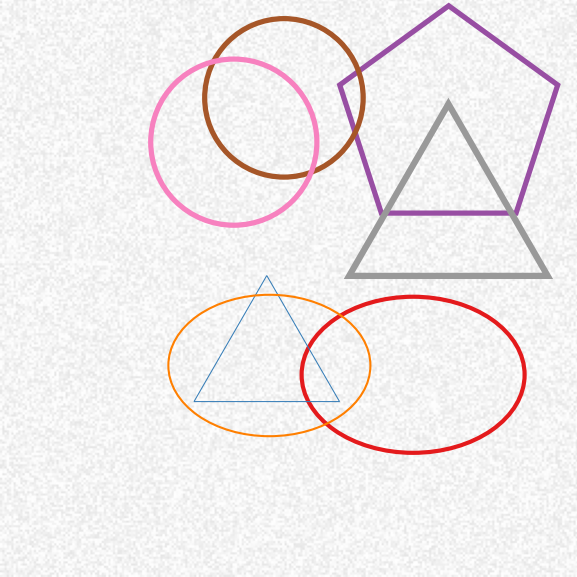[{"shape": "oval", "thickness": 2, "radius": 0.97, "center": [0.715, 0.35]}, {"shape": "triangle", "thickness": 0.5, "radius": 0.73, "center": [0.462, 0.376]}, {"shape": "pentagon", "thickness": 2.5, "radius": 0.99, "center": [0.777, 0.791]}, {"shape": "oval", "thickness": 1, "radius": 0.87, "center": [0.466, 0.366]}, {"shape": "circle", "thickness": 2.5, "radius": 0.69, "center": [0.492, 0.83]}, {"shape": "circle", "thickness": 2.5, "radius": 0.72, "center": [0.405, 0.753]}, {"shape": "triangle", "thickness": 3, "radius": 0.99, "center": [0.776, 0.621]}]